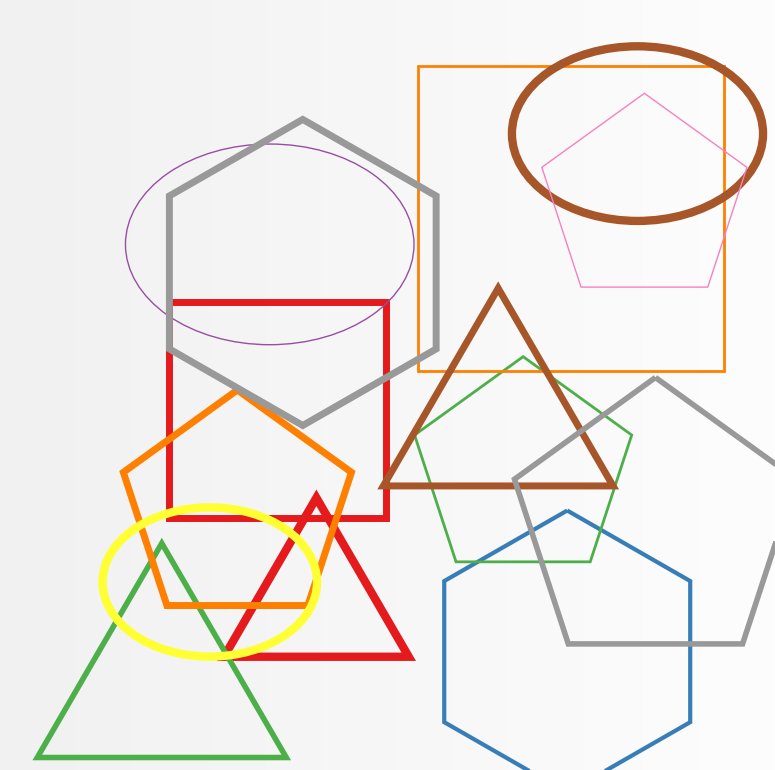[{"shape": "triangle", "thickness": 3, "radius": 0.69, "center": [0.408, 0.216]}, {"shape": "square", "thickness": 2.5, "radius": 0.7, "center": [0.358, 0.468]}, {"shape": "hexagon", "thickness": 1.5, "radius": 0.92, "center": [0.732, 0.154]}, {"shape": "pentagon", "thickness": 1, "radius": 0.74, "center": [0.675, 0.39]}, {"shape": "triangle", "thickness": 2, "radius": 0.93, "center": [0.209, 0.109]}, {"shape": "oval", "thickness": 0.5, "radius": 0.93, "center": [0.348, 0.683]}, {"shape": "square", "thickness": 1, "radius": 0.99, "center": [0.737, 0.716]}, {"shape": "pentagon", "thickness": 2.5, "radius": 0.77, "center": [0.306, 0.339]}, {"shape": "oval", "thickness": 3, "radius": 0.69, "center": [0.271, 0.244]}, {"shape": "triangle", "thickness": 2.5, "radius": 0.86, "center": [0.643, 0.454]}, {"shape": "oval", "thickness": 3, "radius": 0.81, "center": [0.823, 0.826]}, {"shape": "pentagon", "thickness": 0.5, "radius": 0.7, "center": [0.831, 0.74]}, {"shape": "pentagon", "thickness": 2, "radius": 0.96, "center": [0.846, 0.318]}, {"shape": "hexagon", "thickness": 2.5, "radius": 0.99, "center": [0.391, 0.646]}]